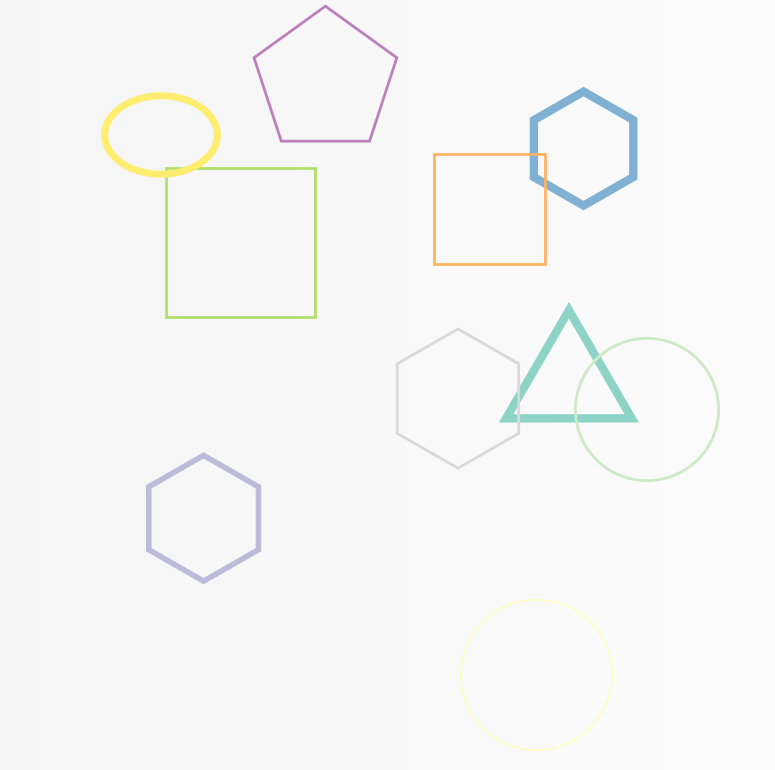[{"shape": "triangle", "thickness": 3, "radius": 0.47, "center": [0.734, 0.503]}, {"shape": "circle", "thickness": 0.5, "radius": 0.49, "center": [0.692, 0.123]}, {"shape": "hexagon", "thickness": 2, "radius": 0.41, "center": [0.263, 0.327]}, {"shape": "hexagon", "thickness": 3, "radius": 0.37, "center": [0.753, 0.807]}, {"shape": "square", "thickness": 1, "radius": 0.36, "center": [0.631, 0.729]}, {"shape": "square", "thickness": 1, "radius": 0.48, "center": [0.31, 0.685]}, {"shape": "hexagon", "thickness": 1, "radius": 0.45, "center": [0.591, 0.482]}, {"shape": "pentagon", "thickness": 1, "radius": 0.48, "center": [0.42, 0.895]}, {"shape": "circle", "thickness": 1, "radius": 0.46, "center": [0.835, 0.468]}, {"shape": "oval", "thickness": 2.5, "radius": 0.36, "center": [0.208, 0.825]}]